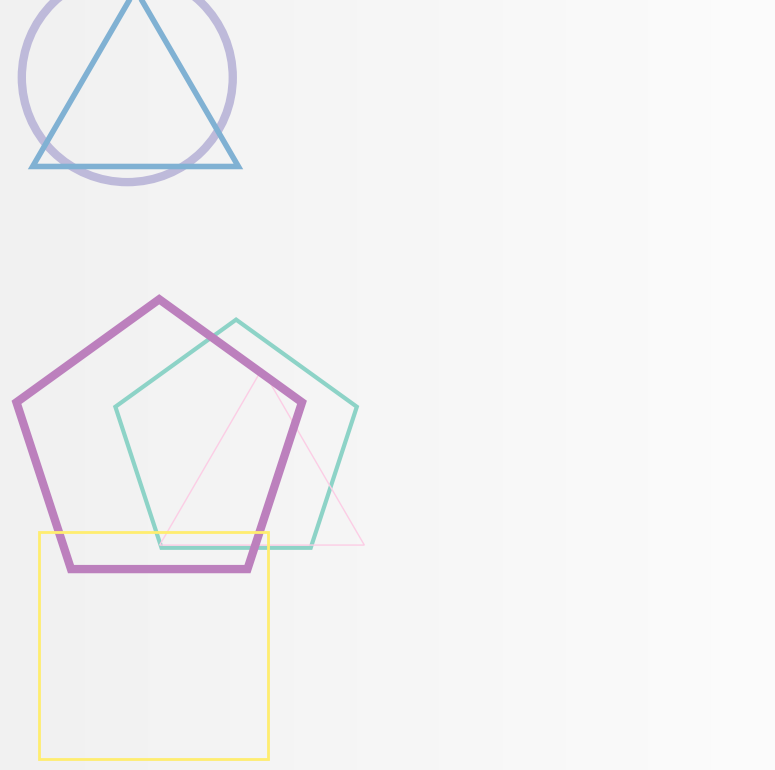[{"shape": "pentagon", "thickness": 1.5, "radius": 0.82, "center": [0.305, 0.421]}, {"shape": "circle", "thickness": 3, "radius": 0.68, "center": [0.164, 0.9]}, {"shape": "triangle", "thickness": 2, "radius": 0.77, "center": [0.175, 0.86]}, {"shape": "triangle", "thickness": 0.5, "radius": 0.76, "center": [0.338, 0.368]}, {"shape": "pentagon", "thickness": 3, "radius": 0.97, "center": [0.205, 0.418]}, {"shape": "square", "thickness": 1, "radius": 0.74, "center": [0.198, 0.162]}]